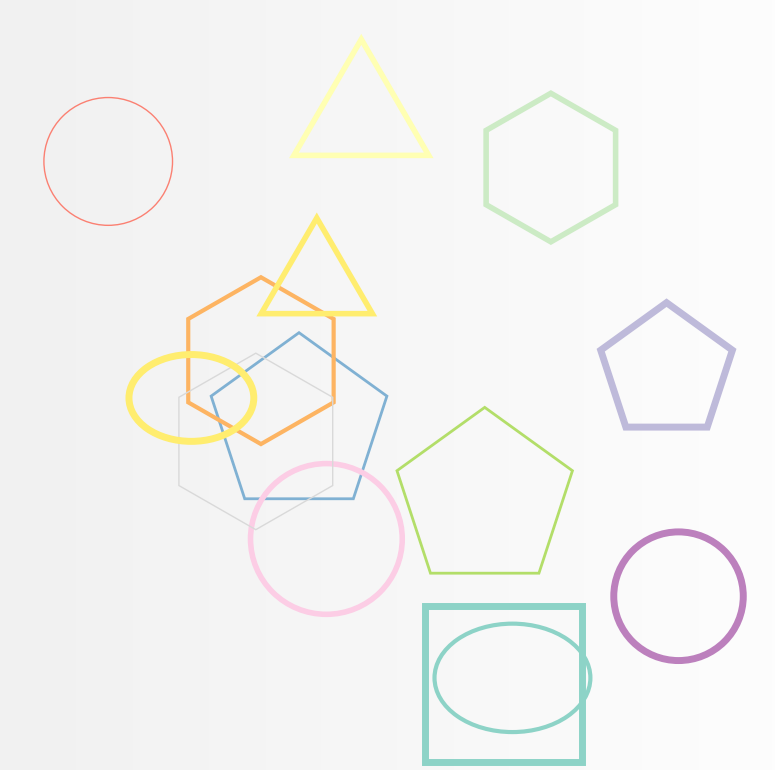[{"shape": "oval", "thickness": 1.5, "radius": 0.5, "center": [0.661, 0.12]}, {"shape": "square", "thickness": 2.5, "radius": 0.51, "center": [0.65, 0.111]}, {"shape": "triangle", "thickness": 2, "radius": 0.5, "center": [0.466, 0.848]}, {"shape": "pentagon", "thickness": 2.5, "radius": 0.45, "center": [0.86, 0.518]}, {"shape": "circle", "thickness": 0.5, "radius": 0.41, "center": [0.14, 0.79]}, {"shape": "pentagon", "thickness": 1, "radius": 0.6, "center": [0.386, 0.449]}, {"shape": "hexagon", "thickness": 1.5, "radius": 0.54, "center": [0.337, 0.532]}, {"shape": "pentagon", "thickness": 1, "radius": 0.6, "center": [0.625, 0.352]}, {"shape": "circle", "thickness": 2, "radius": 0.49, "center": [0.421, 0.3]}, {"shape": "hexagon", "thickness": 0.5, "radius": 0.57, "center": [0.33, 0.427]}, {"shape": "circle", "thickness": 2.5, "radius": 0.42, "center": [0.876, 0.226]}, {"shape": "hexagon", "thickness": 2, "radius": 0.48, "center": [0.711, 0.782]}, {"shape": "oval", "thickness": 2.5, "radius": 0.4, "center": [0.247, 0.483]}, {"shape": "triangle", "thickness": 2, "radius": 0.41, "center": [0.409, 0.634]}]